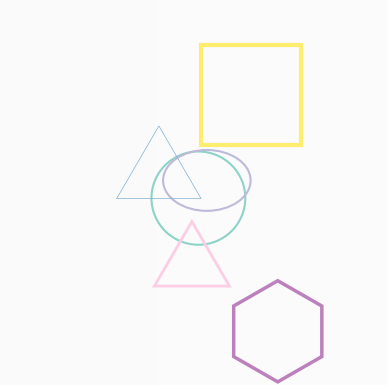[{"shape": "circle", "thickness": 1.5, "radius": 0.61, "center": [0.512, 0.485]}, {"shape": "oval", "thickness": 1.5, "radius": 0.56, "center": [0.534, 0.531]}, {"shape": "triangle", "thickness": 0.5, "radius": 0.63, "center": [0.41, 0.547]}, {"shape": "triangle", "thickness": 2, "radius": 0.56, "center": [0.495, 0.313]}, {"shape": "hexagon", "thickness": 2.5, "radius": 0.66, "center": [0.717, 0.139]}, {"shape": "square", "thickness": 3, "radius": 0.65, "center": [0.648, 0.753]}]